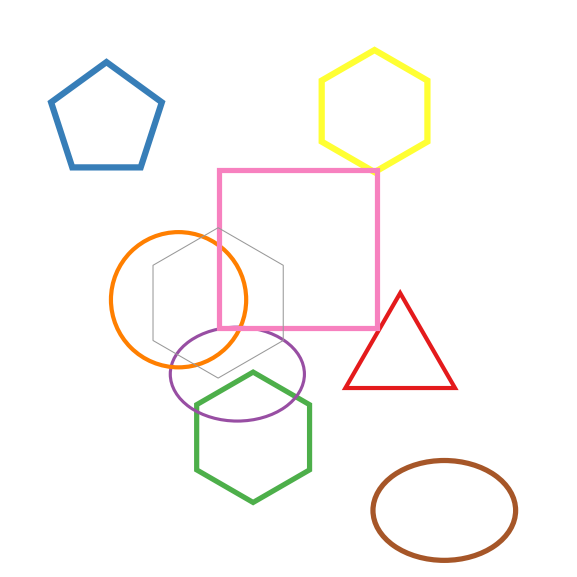[{"shape": "triangle", "thickness": 2, "radius": 0.55, "center": [0.693, 0.382]}, {"shape": "pentagon", "thickness": 3, "radius": 0.5, "center": [0.184, 0.791]}, {"shape": "hexagon", "thickness": 2.5, "radius": 0.56, "center": [0.438, 0.242]}, {"shape": "oval", "thickness": 1.5, "radius": 0.58, "center": [0.411, 0.351]}, {"shape": "circle", "thickness": 2, "radius": 0.59, "center": [0.309, 0.48]}, {"shape": "hexagon", "thickness": 3, "radius": 0.53, "center": [0.649, 0.807]}, {"shape": "oval", "thickness": 2.5, "radius": 0.62, "center": [0.769, 0.115]}, {"shape": "square", "thickness": 2.5, "radius": 0.68, "center": [0.516, 0.569]}, {"shape": "hexagon", "thickness": 0.5, "radius": 0.65, "center": [0.378, 0.475]}]